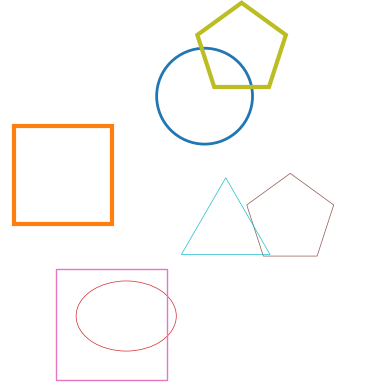[{"shape": "circle", "thickness": 2, "radius": 0.62, "center": [0.531, 0.75]}, {"shape": "square", "thickness": 3, "radius": 0.64, "center": [0.164, 0.545]}, {"shape": "oval", "thickness": 0.5, "radius": 0.65, "center": [0.328, 0.179]}, {"shape": "pentagon", "thickness": 0.5, "radius": 0.59, "center": [0.754, 0.431]}, {"shape": "square", "thickness": 1, "radius": 0.72, "center": [0.29, 0.157]}, {"shape": "pentagon", "thickness": 3, "radius": 0.6, "center": [0.628, 0.872]}, {"shape": "triangle", "thickness": 0.5, "radius": 0.66, "center": [0.586, 0.405]}]